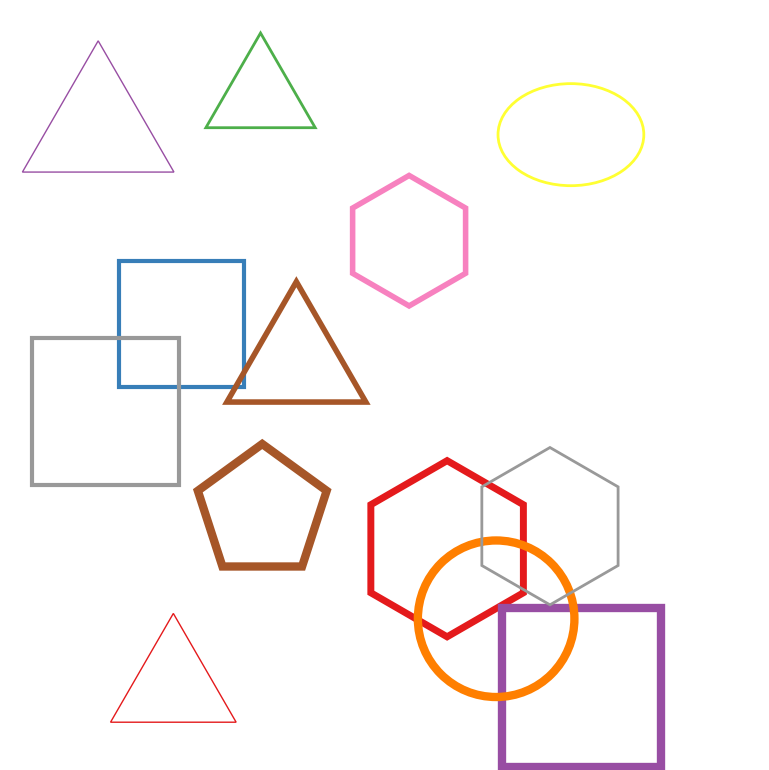[{"shape": "triangle", "thickness": 0.5, "radius": 0.47, "center": [0.225, 0.109]}, {"shape": "hexagon", "thickness": 2.5, "radius": 0.57, "center": [0.581, 0.287]}, {"shape": "square", "thickness": 1.5, "radius": 0.41, "center": [0.236, 0.579]}, {"shape": "triangle", "thickness": 1, "radius": 0.41, "center": [0.338, 0.875]}, {"shape": "triangle", "thickness": 0.5, "radius": 0.57, "center": [0.128, 0.833]}, {"shape": "square", "thickness": 3, "radius": 0.52, "center": [0.755, 0.108]}, {"shape": "circle", "thickness": 3, "radius": 0.51, "center": [0.644, 0.196]}, {"shape": "oval", "thickness": 1, "radius": 0.47, "center": [0.741, 0.825]}, {"shape": "pentagon", "thickness": 3, "radius": 0.44, "center": [0.341, 0.335]}, {"shape": "triangle", "thickness": 2, "radius": 0.52, "center": [0.385, 0.53]}, {"shape": "hexagon", "thickness": 2, "radius": 0.42, "center": [0.531, 0.687]}, {"shape": "hexagon", "thickness": 1, "radius": 0.51, "center": [0.714, 0.317]}, {"shape": "square", "thickness": 1.5, "radius": 0.48, "center": [0.137, 0.466]}]